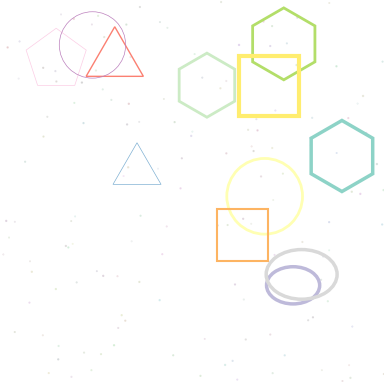[{"shape": "hexagon", "thickness": 2.5, "radius": 0.46, "center": [0.888, 0.595]}, {"shape": "circle", "thickness": 2, "radius": 0.49, "center": [0.687, 0.49]}, {"shape": "oval", "thickness": 2.5, "radius": 0.34, "center": [0.761, 0.259]}, {"shape": "triangle", "thickness": 1, "radius": 0.43, "center": [0.298, 0.845]}, {"shape": "triangle", "thickness": 0.5, "radius": 0.36, "center": [0.356, 0.557]}, {"shape": "square", "thickness": 1.5, "radius": 0.34, "center": [0.63, 0.389]}, {"shape": "hexagon", "thickness": 2, "radius": 0.47, "center": [0.737, 0.886]}, {"shape": "pentagon", "thickness": 0.5, "radius": 0.41, "center": [0.146, 0.845]}, {"shape": "oval", "thickness": 2.5, "radius": 0.46, "center": [0.783, 0.287]}, {"shape": "circle", "thickness": 0.5, "radius": 0.43, "center": [0.24, 0.883]}, {"shape": "hexagon", "thickness": 2, "radius": 0.42, "center": [0.537, 0.779]}, {"shape": "square", "thickness": 3, "radius": 0.39, "center": [0.699, 0.776]}]